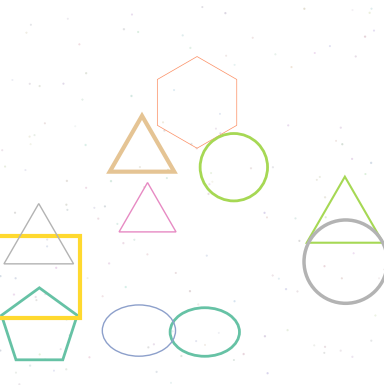[{"shape": "pentagon", "thickness": 2, "radius": 0.52, "center": [0.102, 0.149]}, {"shape": "oval", "thickness": 2, "radius": 0.45, "center": [0.532, 0.138]}, {"shape": "hexagon", "thickness": 0.5, "radius": 0.6, "center": [0.512, 0.734]}, {"shape": "oval", "thickness": 1, "radius": 0.48, "center": [0.361, 0.141]}, {"shape": "triangle", "thickness": 1, "radius": 0.43, "center": [0.383, 0.44]}, {"shape": "circle", "thickness": 2, "radius": 0.44, "center": [0.607, 0.566]}, {"shape": "triangle", "thickness": 1.5, "radius": 0.57, "center": [0.896, 0.427]}, {"shape": "square", "thickness": 3, "radius": 0.53, "center": [0.102, 0.28]}, {"shape": "triangle", "thickness": 3, "radius": 0.48, "center": [0.369, 0.602]}, {"shape": "triangle", "thickness": 1, "radius": 0.52, "center": [0.101, 0.367]}, {"shape": "circle", "thickness": 2.5, "radius": 0.54, "center": [0.898, 0.32]}]